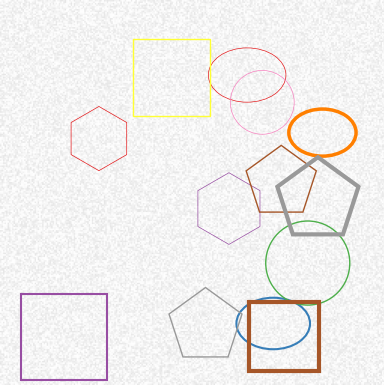[{"shape": "oval", "thickness": 0.5, "radius": 0.5, "center": [0.642, 0.805]}, {"shape": "hexagon", "thickness": 0.5, "radius": 0.42, "center": [0.257, 0.64]}, {"shape": "oval", "thickness": 1.5, "radius": 0.48, "center": [0.71, 0.16]}, {"shape": "circle", "thickness": 1, "radius": 0.55, "center": [0.799, 0.317]}, {"shape": "square", "thickness": 1.5, "radius": 0.56, "center": [0.166, 0.125]}, {"shape": "hexagon", "thickness": 0.5, "radius": 0.47, "center": [0.595, 0.458]}, {"shape": "oval", "thickness": 2.5, "radius": 0.44, "center": [0.838, 0.656]}, {"shape": "square", "thickness": 1, "radius": 0.5, "center": [0.447, 0.798]}, {"shape": "square", "thickness": 3, "radius": 0.45, "center": [0.738, 0.126]}, {"shape": "pentagon", "thickness": 1, "radius": 0.48, "center": [0.73, 0.527]}, {"shape": "circle", "thickness": 0.5, "radius": 0.41, "center": [0.681, 0.734]}, {"shape": "pentagon", "thickness": 1, "radius": 0.5, "center": [0.534, 0.154]}, {"shape": "pentagon", "thickness": 3, "radius": 0.55, "center": [0.826, 0.481]}]